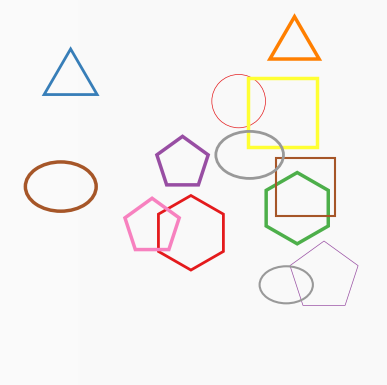[{"shape": "hexagon", "thickness": 2, "radius": 0.48, "center": [0.493, 0.395]}, {"shape": "circle", "thickness": 0.5, "radius": 0.35, "center": [0.616, 0.737]}, {"shape": "triangle", "thickness": 2, "radius": 0.39, "center": [0.182, 0.794]}, {"shape": "hexagon", "thickness": 2.5, "radius": 0.46, "center": [0.767, 0.459]}, {"shape": "pentagon", "thickness": 0.5, "radius": 0.46, "center": [0.836, 0.281]}, {"shape": "pentagon", "thickness": 2.5, "radius": 0.35, "center": [0.471, 0.576]}, {"shape": "triangle", "thickness": 2.5, "radius": 0.37, "center": [0.76, 0.883]}, {"shape": "square", "thickness": 2.5, "radius": 0.45, "center": [0.729, 0.709]}, {"shape": "square", "thickness": 1.5, "radius": 0.38, "center": [0.789, 0.514]}, {"shape": "oval", "thickness": 2.5, "radius": 0.46, "center": [0.157, 0.515]}, {"shape": "pentagon", "thickness": 2.5, "radius": 0.37, "center": [0.392, 0.411]}, {"shape": "oval", "thickness": 2, "radius": 0.44, "center": [0.644, 0.598]}, {"shape": "oval", "thickness": 1.5, "radius": 0.34, "center": [0.739, 0.26]}]